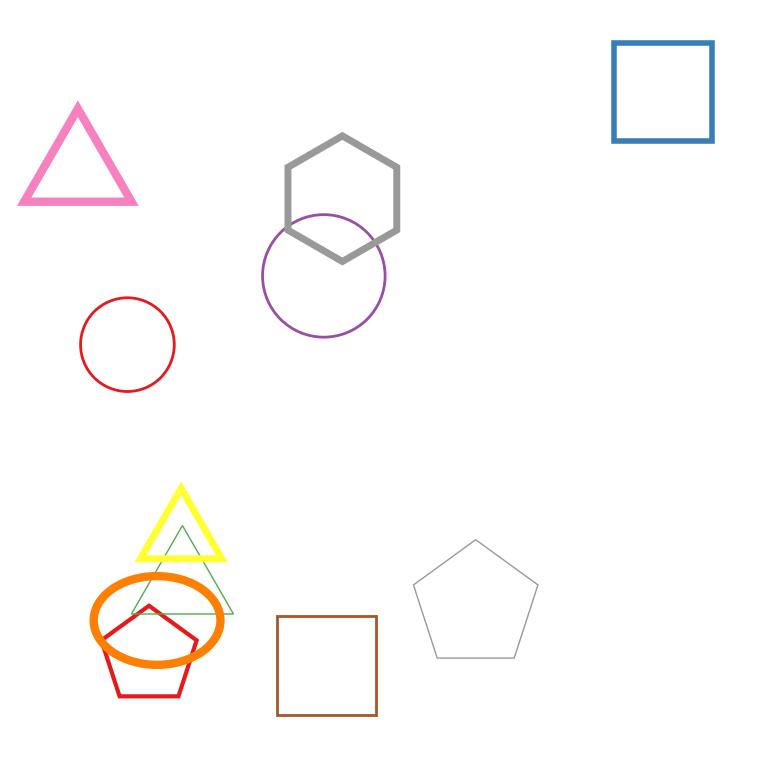[{"shape": "circle", "thickness": 1, "radius": 0.3, "center": [0.165, 0.552]}, {"shape": "pentagon", "thickness": 1.5, "radius": 0.33, "center": [0.194, 0.148]}, {"shape": "square", "thickness": 2, "radius": 0.32, "center": [0.861, 0.881]}, {"shape": "triangle", "thickness": 0.5, "radius": 0.38, "center": [0.237, 0.241]}, {"shape": "circle", "thickness": 1, "radius": 0.4, "center": [0.421, 0.642]}, {"shape": "oval", "thickness": 3, "radius": 0.41, "center": [0.204, 0.194]}, {"shape": "triangle", "thickness": 2.5, "radius": 0.3, "center": [0.235, 0.305]}, {"shape": "square", "thickness": 1, "radius": 0.32, "center": [0.424, 0.136]}, {"shape": "triangle", "thickness": 3, "radius": 0.4, "center": [0.101, 0.778]}, {"shape": "hexagon", "thickness": 2.5, "radius": 0.41, "center": [0.445, 0.742]}, {"shape": "pentagon", "thickness": 0.5, "radius": 0.42, "center": [0.618, 0.214]}]